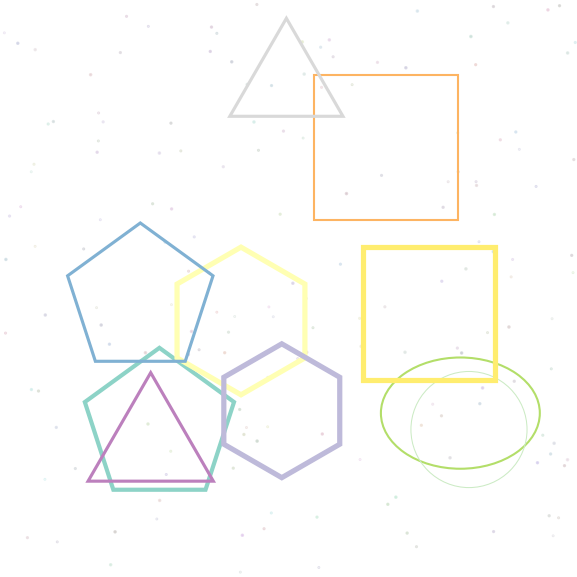[{"shape": "pentagon", "thickness": 2, "radius": 0.68, "center": [0.276, 0.261]}, {"shape": "hexagon", "thickness": 2.5, "radius": 0.64, "center": [0.417, 0.443]}, {"shape": "hexagon", "thickness": 2.5, "radius": 0.58, "center": [0.488, 0.288]}, {"shape": "pentagon", "thickness": 1.5, "radius": 0.66, "center": [0.243, 0.481]}, {"shape": "square", "thickness": 1, "radius": 0.63, "center": [0.668, 0.744]}, {"shape": "oval", "thickness": 1, "radius": 0.69, "center": [0.797, 0.284]}, {"shape": "triangle", "thickness": 1.5, "radius": 0.57, "center": [0.496, 0.854]}, {"shape": "triangle", "thickness": 1.5, "radius": 0.63, "center": [0.261, 0.229]}, {"shape": "circle", "thickness": 0.5, "radius": 0.5, "center": [0.812, 0.255]}, {"shape": "square", "thickness": 2.5, "radius": 0.58, "center": [0.743, 0.456]}]